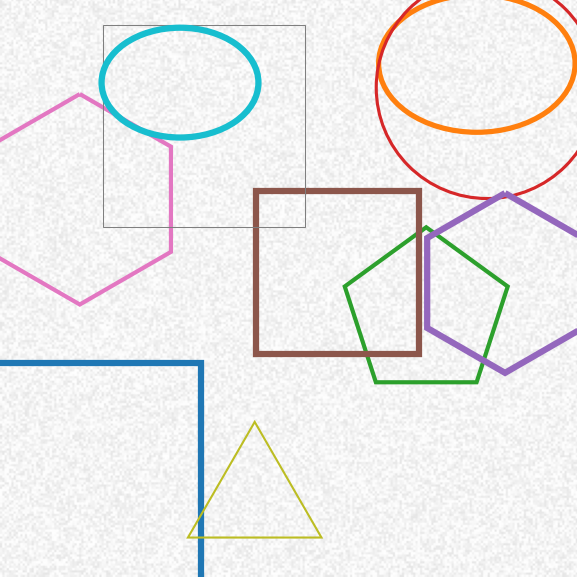[{"shape": "square", "thickness": 3, "radius": 0.94, "center": [0.16, 0.183]}, {"shape": "oval", "thickness": 2.5, "radius": 0.85, "center": [0.826, 0.889]}, {"shape": "pentagon", "thickness": 2, "radius": 0.74, "center": [0.738, 0.457]}, {"shape": "circle", "thickness": 1.5, "radius": 0.96, "center": [0.844, 0.847]}, {"shape": "hexagon", "thickness": 3, "radius": 0.78, "center": [0.875, 0.509]}, {"shape": "square", "thickness": 3, "radius": 0.71, "center": [0.584, 0.528]}, {"shape": "hexagon", "thickness": 2, "radius": 0.91, "center": [0.138, 0.654]}, {"shape": "square", "thickness": 0.5, "radius": 0.88, "center": [0.353, 0.781]}, {"shape": "triangle", "thickness": 1, "radius": 0.67, "center": [0.441, 0.135]}, {"shape": "oval", "thickness": 3, "radius": 0.68, "center": [0.312, 0.856]}]